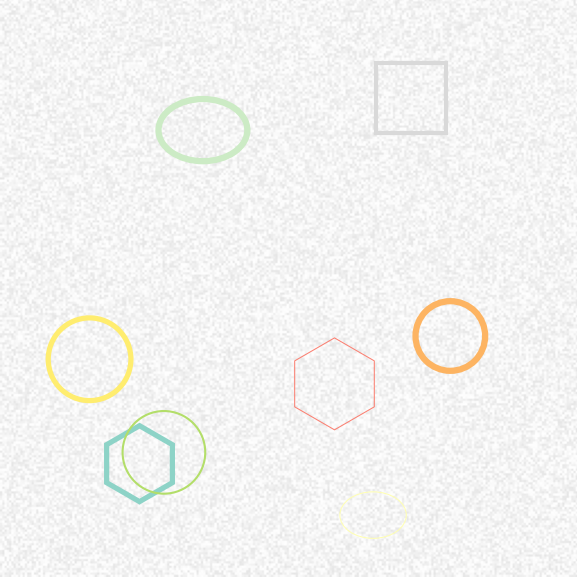[{"shape": "hexagon", "thickness": 2.5, "radius": 0.33, "center": [0.242, 0.196]}, {"shape": "oval", "thickness": 0.5, "radius": 0.29, "center": [0.646, 0.107]}, {"shape": "hexagon", "thickness": 0.5, "radius": 0.4, "center": [0.579, 0.334]}, {"shape": "circle", "thickness": 3, "radius": 0.3, "center": [0.78, 0.417]}, {"shape": "circle", "thickness": 1, "radius": 0.36, "center": [0.284, 0.216]}, {"shape": "square", "thickness": 2, "radius": 0.31, "center": [0.712, 0.829]}, {"shape": "oval", "thickness": 3, "radius": 0.38, "center": [0.351, 0.774]}, {"shape": "circle", "thickness": 2.5, "radius": 0.36, "center": [0.155, 0.377]}]